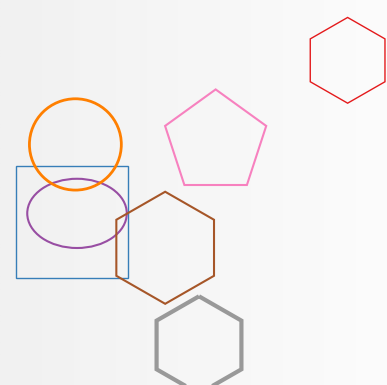[{"shape": "hexagon", "thickness": 1, "radius": 0.56, "center": [0.897, 0.843]}, {"shape": "square", "thickness": 1, "radius": 0.72, "center": [0.186, 0.423]}, {"shape": "oval", "thickness": 1.5, "radius": 0.64, "center": [0.199, 0.446]}, {"shape": "circle", "thickness": 2, "radius": 0.59, "center": [0.195, 0.625]}, {"shape": "hexagon", "thickness": 1.5, "radius": 0.73, "center": [0.426, 0.356]}, {"shape": "pentagon", "thickness": 1.5, "radius": 0.69, "center": [0.557, 0.63]}, {"shape": "hexagon", "thickness": 3, "radius": 0.63, "center": [0.514, 0.104]}]